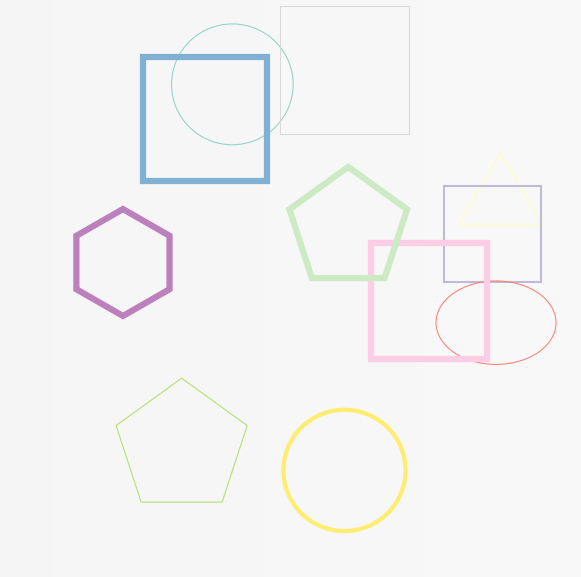[{"shape": "circle", "thickness": 0.5, "radius": 0.52, "center": [0.4, 0.853]}, {"shape": "triangle", "thickness": 0.5, "radius": 0.41, "center": [0.861, 0.652]}, {"shape": "square", "thickness": 1, "radius": 0.42, "center": [0.847, 0.594]}, {"shape": "oval", "thickness": 0.5, "radius": 0.52, "center": [0.853, 0.44]}, {"shape": "square", "thickness": 3, "radius": 0.54, "center": [0.353, 0.794]}, {"shape": "pentagon", "thickness": 0.5, "radius": 0.59, "center": [0.312, 0.226]}, {"shape": "square", "thickness": 3, "radius": 0.5, "center": [0.738, 0.478]}, {"shape": "square", "thickness": 0.5, "radius": 0.55, "center": [0.593, 0.878]}, {"shape": "hexagon", "thickness": 3, "radius": 0.46, "center": [0.212, 0.545]}, {"shape": "pentagon", "thickness": 3, "radius": 0.53, "center": [0.599, 0.604]}, {"shape": "circle", "thickness": 2, "radius": 0.53, "center": [0.593, 0.185]}]